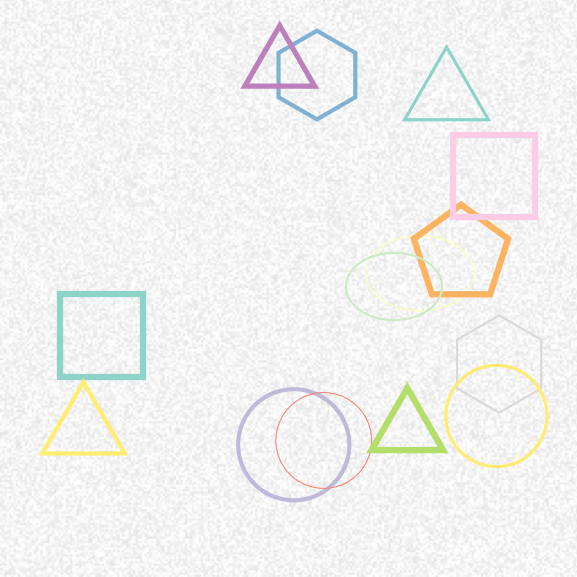[{"shape": "triangle", "thickness": 1.5, "radius": 0.42, "center": [0.773, 0.834]}, {"shape": "square", "thickness": 3, "radius": 0.36, "center": [0.175, 0.418]}, {"shape": "oval", "thickness": 0.5, "radius": 0.47, "center": [0.727, 0.526]}, {"shape": "circle", "thickness": 2, "radius": 0.48, "center": [0.509, 0.229]}, {"shape": "circle", "thickness": 0.5, "radius": 0.41, "center": [0.561, 0.236]}, {"shape": "hexagon", "thickness": 2, "radius": 0.38, "center": [0.549, 0.869]}, {"shape": "pentagon", "thickness": 3, "radius": 0.43, "center": [0.798, 0.559]}, {"shape": "triangle", "thickness": 3, "radius": 0.36, "center": [0.705, 0.256]}, {"shape": "square", "thickness": 3, "radius": 0.36, "center": [0.855, 0.694]}, {"shape": "hexagon", "thickness": 1, "radius": 0.42, "center": [0.864, 0.369]}, {"shape": "triangle", "thickness": 2.5, "radius": 0.35, "center": [0.484, 0.885]}, {"shape": "oval", "thickness": 1, "radius": 0.42, "center": [0.682, 0.503]}, {"shape": "circle", "thickness": 1.5, "radius": 0.44, "center": [0.86, 0.279]}, {"shape": "triangle", "thickness": 2, "radius": 0.41, "center": [0.145, 0.255]}]